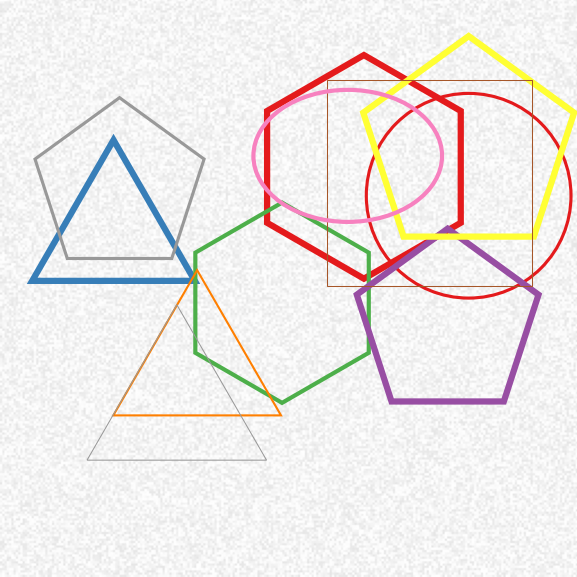[{"shape": "hexagon", "thickness": 3, "radius": 0.97, "center": [0.63, 0.71]}, {"shape": "circle", "thickness": 1.5, "radius": 0.89, "center": [0.812, 0.66]}, {"shape": "triangle", "thickness": 3, "radius": 0.81, "center": [0.197, 0.594]}, {"shape": "hexagon", "thickness": 2, "radius": 0.87, "center": [0.488, 0.475]}, {"shape": "pentagon", "thickness": 3, "radius": 0.83, "center": [0.775, 0.438]}, {"shape": "triangle", "thickness": 1, "radius": 0.84, "center": [0.341, 0.364]}, {"shape": "pentagon", "thickness": 3, "radius": 0.96, "center": [0.812, 0.745]}, {"shape": "square", "thickness": 0.5, "radius": 0.89, "center": [0.744, 0.682]}, {"shape": "oval", "thickness": 2, "radius": 0.82, "center": [0.602, 0.729]}, {"shape": "triangle", "thickness": 0.5, "radius": 0.9, "center": [0.306, 0.292]}, {"shape": "pentagon", "thickness": 1.5, "radius": 0.77, "center": [0.207, 0.676]}]